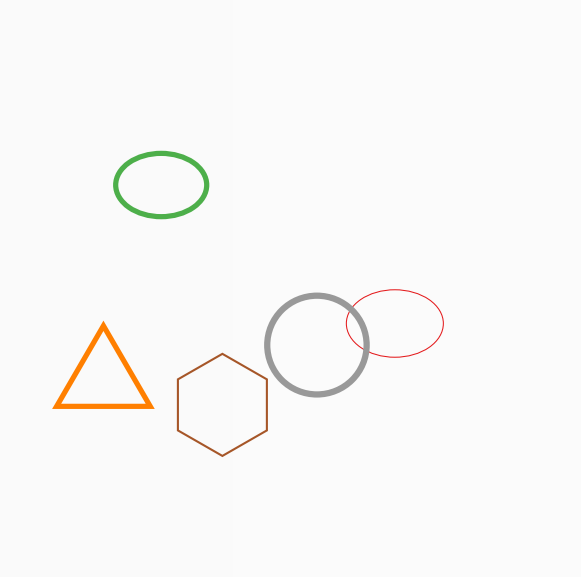[{"shape": "oval", "thickness": 0.5, "radius": 0.42, "center": [0.679, 0.439]}, {"shape": "oval", "thickness": 2.5, "radius": 0.39, "center": [0.277, 0.679]}, {"shape": "triangle", "thickness": 2.5, "radius": 0.46, "center": [0.178, 0.342]}, {"shape": "hexagon", "thickness": 1, "radius": 0.44, "center": [0.383, 0.298]}, {"shape": "circle", "thickness": 3, "radius": 0.43, "center": [0.545, 0.402]}]